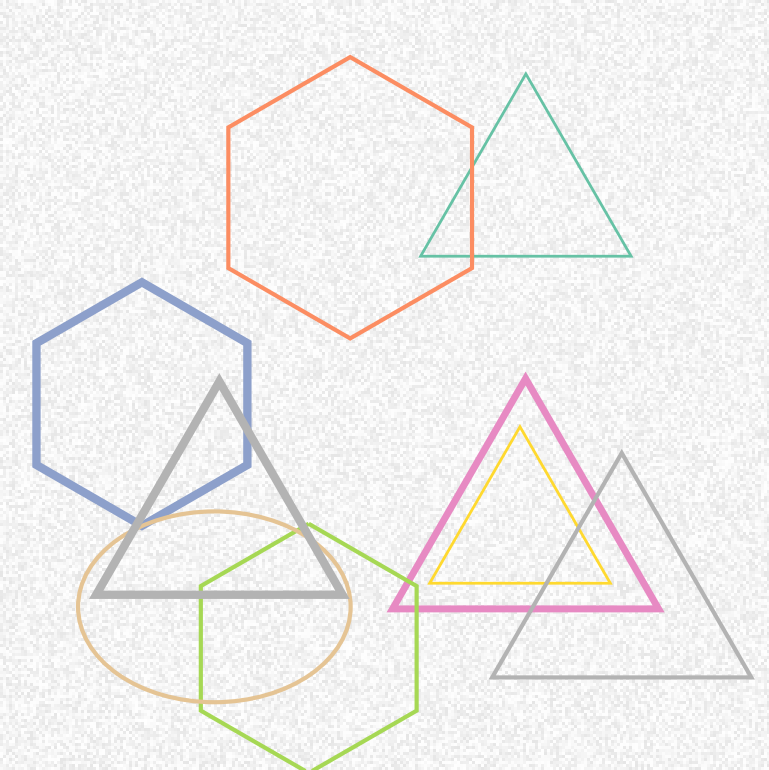[{"shape": "triangle", "thickness": 1, "radius": 0.79, "center": [0.683, 0.746]}, {"shape": "hexagon", "thickness": 1.5, "radius": 0.91, "center": [0.455, 0.743]}, {"shape": "hexagon", "thickness": 3, "radius": 0.79, "center": [0.184, 0.475]}, {"shape": "triangle", "thickness": 2.5, "radius": 1.0, "center": [0.683, 0.309]}, {"shape": "hexagon", "thickness": 1.5, "radius": 0.81, "center": [0.401, 0.158]}, {"shape": "triangle", "thickness": 1, "radius": 0.68, "center": [0.675, 0.31]}, {"shape": "oval", "thickness": 1.5, "radius": 0.89, "center": [0.278, 0.212]}, {"shape": "triangle", "thickness": 3, "radius": 0.92, "center": [0.285, 0.32]}, {"shape": "triangle", "thickness": 1.5, "radius": 0.97, "center": [0.807, 0.217]}]